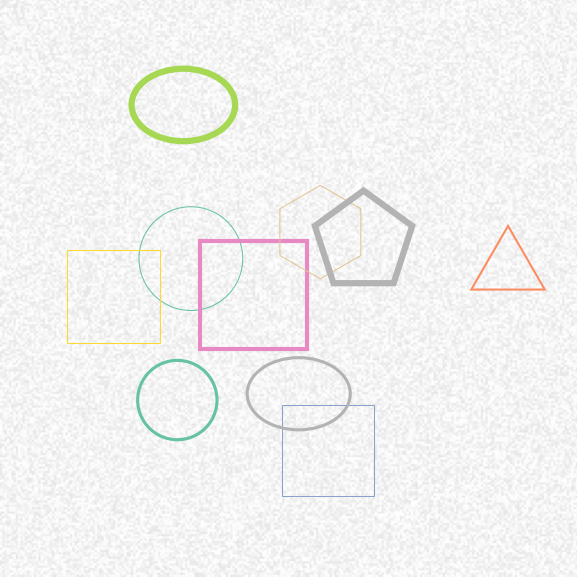[{"shape": "circle", "thickness": 0.5, "radius": 0.45, "center": [0.33, 0.551]}, {"shape": "circle", "thickness": 1.5, "radius": 0.34, "center": [0.307, 0.306]}, {"shape": "triangle", "thickness": 1, "radius": 0.37, "center": [0.88, 0.534]}, {"shape": "square", "thickness": 0.5, "radius": 0.4, "center": [0.568, 0.219]}, {"shape": "square", "thickness": 2, "radius": 0.47, "center": [0.439, 0.489]}, {"shape": "oval", "thickness": 3, "radius": 0.45, "center": [0.318, 0.817]}, {"shape": "square", "thickness": 0.5, "radius": 0.4, "center": [0.196, 0.486]}, {"shape": "hexagon", "thickness": 0.5, "radius": 0.4, "center": [0.555, 0.597]}, {"shape": "oval", "thickness": 1.5, "radius": 0.45, "center": [0.517, 0.317]}, {"shape": "pentagon", "thickness": 3, "radius": 0.44, "center": [0.629, 0.58]}]